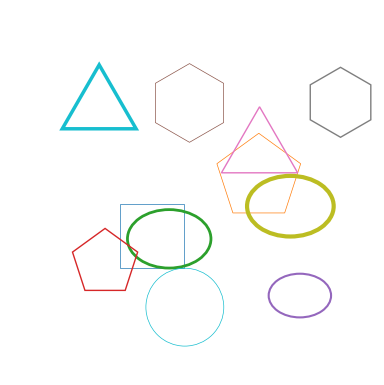[{"shape": "square", "thickness": 0.5, "radius": 0.42, "center": [0.396, 0.387]}, {"shape": "pentagon", "thickness": 0.5, "radius": 0.57, "center": [0.672, 0.539]}, {"shape": "oval", "thickness": 2, "radius": 0.54, "center": [0.439, 0.38]}, {"shape": "pentagon", "thickness": 1, "radius": 0.44, "center": [0.273, 0.318]}, {"shape": "oval", "thickness": 1.5, "radius": 0.41, "center": [0.779, 0.232]}, {"shape": "hexagon", "thickness": 0.5, "radius": 0.51, "center": [0.492, 0.733]}, {"shape": "triangle", "thickness": 1, "radius": 0.57, "center": [0.674, 0.608]}, {"shape": "hexagon", "thickness": 1, "radius": 0.45, "center": [0.885, 0.734]}, {"shape": "oval", "thickness": 3, "radius": 0.56, "center": [0.754, 0.464]}, {"shape": "circle", "thickness": 0.5, "radius": 0.51, "center": [0.48, 0.202]}, {"shape": "triangle", "thickness": 2.5, "radius": 0.55, "center": [0.258, 0.721]}]